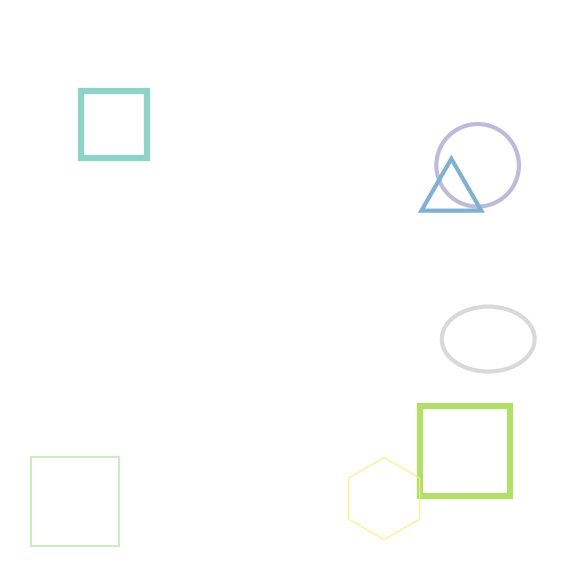[{"shape": "square", "thickness": 3, "radius": 0.29, "center": [0.198, 0.784]}, {"shape": "circle", "thickness": 2, "radius": 0.36, "center": [0.827, 0.713]}, {"shape": "triangle", "thickness": 2, "radius": 0.3, "center": [0.782, 0.664]}, {"shape": "square", "thickness": 3, "radius": 0.39, "center": [0.805, 0.218]}, {"shape": "oval", "thickness": 2, "radius": 0.4, "center": [0.845, 0.412]}, {"shape": "square", "thickness": 1, "radius": 0.38, "center": [0.13, 0.131]}, {"shape": "hexagon", "thickness": 0.5, "radius": 0.36, "center": [0.665, 0.136]}]